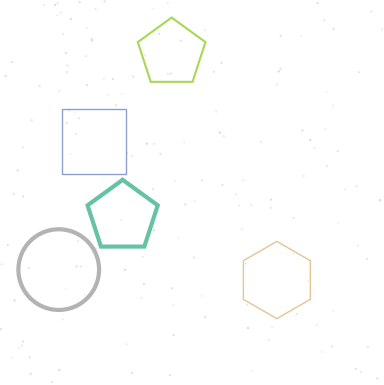[{"shape": "pentagon", "thickness": 3, "radius": 0.48, "center": [0.319, 0.437]}, {"shape": "square", "thickness": 1, "radius": 0.42, "center": [0.244, 0.632]}, {"shape": "pentagon", "thickness": 1.5, "radius": 0.46, "center": [0.446, 0.862]}, {"shape": "hexagon", "thickness": 1, "radius": 0.5, "center": [0.719, 0.273]}, {"shape": "circle", "thickness": 3, "radius": 0.52, "center": [0.153, 0.3]}]